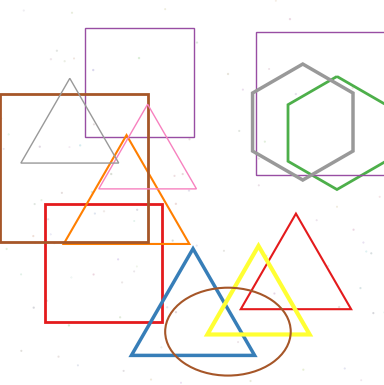[{"shape": "square", "thickness": 2, "radius": 0.76, "center": [0.269, 0.317]}, {"shape": "triangle", "thickness": 1.5, "radius": 0.83, "center": [0.769, 0.28]}, {"shape": "triangle", "thickness": 2.5, "radius": 0.92, "center": [0.501, 0.169]}, {"shape": "hexagon", "thickness": 2, "radius": 0.73, "center": [0.875, 0.655]}, {"shape": "square", "thickness": 1, "radius": 0.71, "center": [0.362, 0.786]}, {"shape": "square", "thickness": 1, "radius": 0.93, "center": [0.851, 0.731]}, {"shape": "triangle", "thickness": 1.5, "radius": 0.94, "center": [0.329, 0.461]}, {"shape": "triangle", "thickness": 3, "radius": 0.77, "center": [0.671, 0.208]}, {"shape": "square", "thickness": 2, "radius": 0.96, "center": [0.192, 0.564]}, {"shape": "oval", "thickness": 1.5, "radius": 0.82, "center": [0.592, 0.139]}, {"shape": "triangle", "thickness": 1, "radius": 0.73, "center": [0.383, 0.583]}, {"shape": "triangle", "thickness": 1, "radius": 0.73, "center": [0.181, 0.65]}, {"shape": "hexagon", "thickness": 2.5, "radius": 0.75, "center": [0.786, 0.683]}]